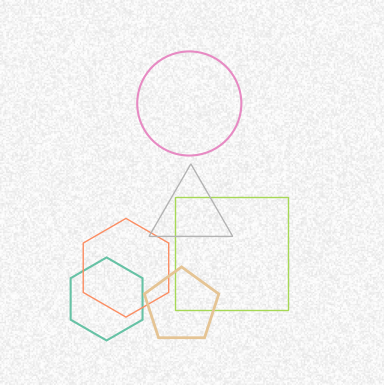[{"shape": "hexagon", "thickness": 1.5, "radius": 0.54, "center": [0.277, 0.223]}, {"shape": "hexagon", "thickness": 1, "radius": 0.64, "center": [0.327, 0.305]}, {"shape": "circle", "thickness": 1.5, "radius": 0.68, "center": [0.492, 0.731]}, {"shape": "square", "thickness": 1, "radius": 0.73, "center": [0.601, 0.341]}, {"shape": "pentagon", "thickness": 2, "radius": 0.51, "center": [0.472, 0.205]}, {"shape": "triangle", "thickness": 1, "radius": 0.63, "center": [0.496, 0.449]}]